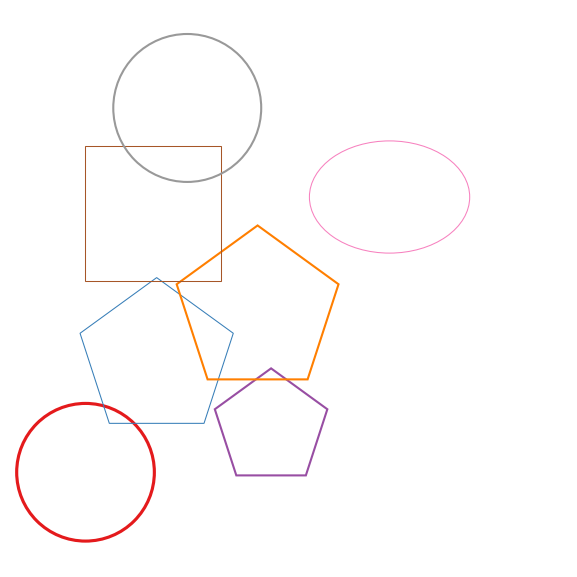[{"shape": "circle", "thickness": 1.5, "radius": 0.6, "center": [0.148, 0.181]}, {"shape": "pentagon", "thickness": 0.5, "radius": 0.7, "center": [0.271, 0.379]}, {"shape": "pentagon", "thickness": 1, "radius": 0.51, "center": [0.469, 0.259]}, {"shape": "pentagon", "thickness": 1, "radius": 0.74, "center": [0.446, 0.461]}, {"shape": "square", "thickness": 0.5, "radius": 0.59, "center": [0.265, 0.63]}, {"shape": "oval", "thickness": 0.5, "radius": 0.69, "center": [0.675, 0.658]}, {"shape": "circle", "thickness": 1, "radius": 0.64, "center": [0.324, 0.812]}]